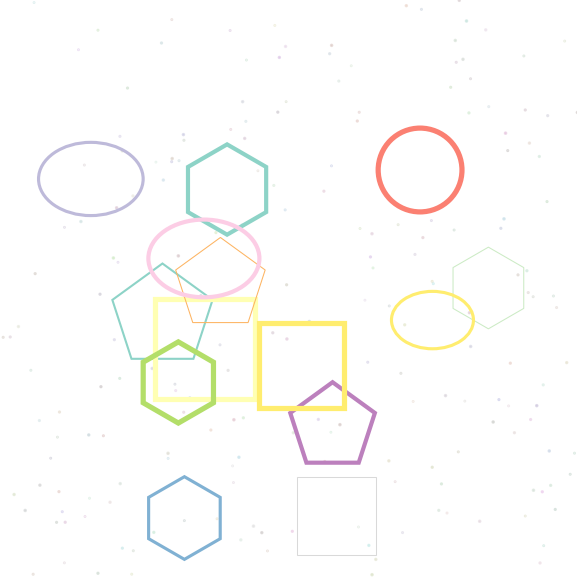[{"shape": "hexagon", "thickness": 2, "radius": 0.39, "center": [0.393, 0.671]}, {"shape": "pentagon", "thickness": 1, "radius": 0.46, "center": [0.281, 0.452]}, {"shape": "square", "thickness": 2.5, "radius": 0.43, "center": [0.355, 0.394]}, {"shape": "oval", "thickness": 1.5, "radius": 0.45, "center": [0.157, 0.689]}, {"shape": "circle", "thickness": 2.5, "radius": 0.36, "center": [0.727, 0.705]}, {"shape": "hexagon", "thickness": 1.5, "radius": 0.36, "center": [0.319, 0.102]}, {"shape": "pentagon", "thickness": 0.5, "radius": 0.41, "center": [0.382, 0.506]}, {"shape": "hexagon", "thickness": 2.5, "radius": 0.35, "center": [0.309, 0.337]}, {"shape": "oval", "thickness": 2, "radius": 0.48, "center": [0.353, 0.552]}, {"shape": "square", "thickness": 0.5, "radius": 0.34, "center": [0.583, 0.105]}, {"shape": "pentagon", "thickness": 2, "radius": 0.39, "center": [0.576, 0.26]}, {"shape": "hexagon", "thickness": 0.5, "radius": 0.35, "center": [0.846, 0.5]}, {"shape": "oval", "thickness": 1.5, "radius": 0.35, "center": [0.749, 0.445]}, {"shape": "square", "thickness": 2.5, "radius": 0.37, "center": [0.522, 0.366]}]